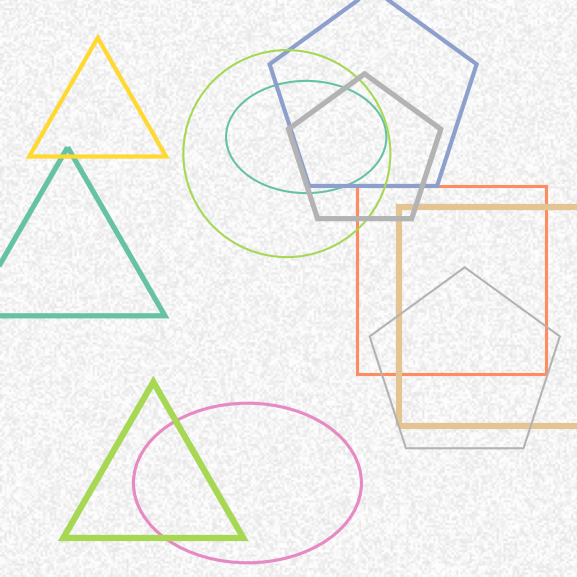[{"shape": "oval", "thickness": 1, "radius": 0.69, "center": [0.53, 0.762]}, {"shape": "triangle", "thickness": 2.5, "radius": 0.97, "center": [0.117, 0.55]}, {"shape": "square", "thickness": 1.5, "radius": 0.82, "center": [0.781, 0.514]}, {"shape": "pentagon", "thickness": 2, "radius": 0.94, "center": [0.646, 0.83]}, {"shape": "oval", "thickness": 1.5, "radius": 0.99, "center": [0.428, 0.163]}, {"shape": "circle", "thickness": 1, "radius": 0.9, "center": [0.497, 0.733]}, {"shape": "triangle", "thickness": 3, "radius": 0.9, "center": [0.265, 0.158]}, {"shape": "triangle", "thickness": 2, "radius": 0.68, "center": [0.169, 0.797]}, {"shape": "square", "thickness": 3, "radius": 0.95, "center": [0.88, 0.451]}, {"shape": "pentagon", "thickness": 1, "radius": 0.87, "center": [0.805, 0.363]}, {"shape": "pentagon", "thickness": 2.5, "radius": 0.69, "center": [0.631, 0.733]}]